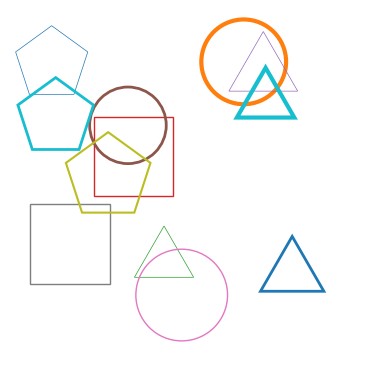[{"shape": "pentagon", "thickness": 0.5, "radius": 0.49, "center": [0.134, 0.835]}, {"shape": "triangle", "thickness": 2, "radius": 0.47, "center": [0.759, 0.291]}, {"shape": "circle", "thickness": 3, "radius": 0.55, "center": [0.633, 0.839]}, {"shape": "triangle", "thickness": 0.5, "radius": 0.44, "center": [0.426, 0.324]}, {"shape": "square", "thickness": 1, "radius": 0.51, "center": [0.346, 0.593]}, {"shape": "triangle", "thickness": 0.5, "radius": 0.52, "center": [0.684, 0.815]}, {"shape": "circle", "thickness": 2, "radius": 0.5, "center": [0.332, 0.674]}, {"shape": "circle", "thickness": 1, "radius": 0.6, "center": [0.472, 0.234]}, {"shape": "square", "thickness": 1, "radius": 0.52, "center": [0.183, 0.366]}, {"shape": "pentagon", "thickness": 1.5, "radius": 0.58, "center": [0.281, 0.541]}, {"shape": "pentagon", "thickness": 2, "radius": 0.52, "center": [0.145, 0.695]}, {"shape": "triangle", "thickness": 3, "radius": 0.43, "center": [0.69, 0.738]}]